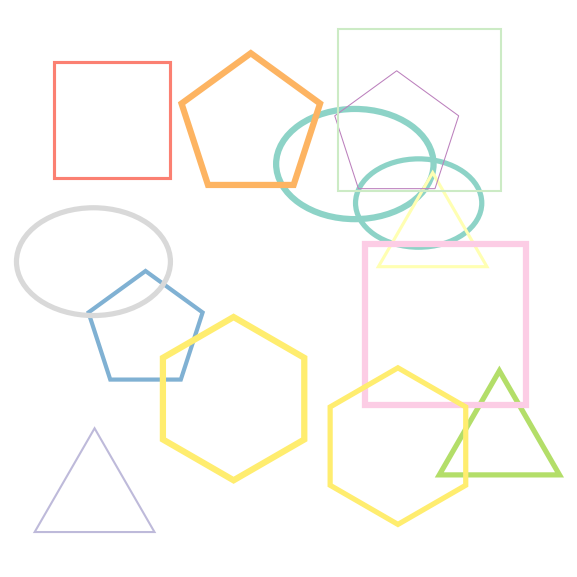[{"shape": "oval", "thickness": 2.5, "radius": 0.55, "center": [0.725, 0.648]}, {"shape": "oval", "thickness": 3, "radius": 0.68, "center": [0.614, 0.715]}, {"shape": "triangle", "thickness": 1.5, "radius": 0.54, "center": [0.749, 0.592]}, {"shape": "triangle", "thickness": 1, "radius": 0.6, "center": [0.164, 0.138]}, {"shape": "square", "thickness": 1.5, "radius": 0.5, "center": [0.194, 0.791]}, {"shape": "pentagon", "thickness": 2, "radius": 0.52, "center": [0.252, 0.426]}, {"shape": "pentagon", "thickness": 3, "radius": 0.63, "center": [0.434, 0.781]}, {"shape": "triangle", "thickness": 2.5, "radius": 0.6, "center": [0.865, 0.237]}, {"shape": "square", "thickness": 3, "radius": 0.7, "center": [0.772, 0.437]}, {"shape": "oval", "thickness": 2.5, "radius": 0.67, "center": [0.162, 0.546]}, {"shape": "pentagon", "thickness": 0.5, "radius": 0.56, "center": [0.687, 0.764]}, {"shape": "square", "thickness": 1, "radius": 0.7, "center": [0.726, 0.808]}, {"shape": "hexagon", "thickness": 2.5, "radius": 0.68, "center": [0.689, 0.227]}, {"shape": "hexagon", "thickness": 3, "radius": 0.71, "center": [0.404, 0.309]}]